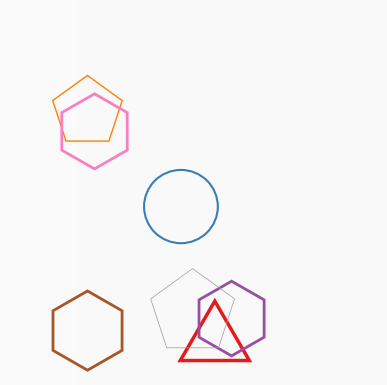[{"shape": "triangle", "thickness": 2.5, "radius": 0.51, "center": [0.554, 0.115]}, {"shape": "circle", "thickness": 1.5, "radius": 0.48, "center": [0.467, 0.463]}, {"shape": "hexagon", "thickness": 2, "radius": 0.48, "center": [0.598, 0.173]}, {"shape": "pentagon", "thickness": 1, "radius": 0.47, "center": [0.226, 0.71]}, {"shape": "hexagon", "thickness": 2, "radius": 0.51, "center": [0.226, 0.141]}, {"shape": "hexagon", "thickness": 2, "radius": 0.49, "center": [0.244, 0.659]}, {"shape": "pentagon", "thickness": 0.5, "radius": 0.57, "center": [0.497, 0.189]}]